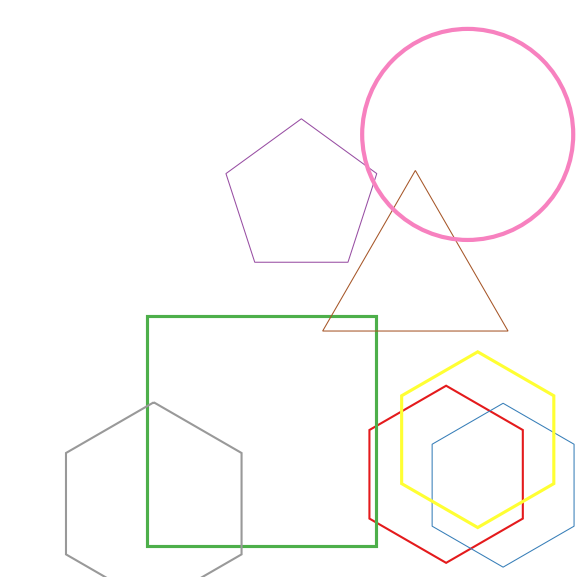[{"shape": "hexagon", "thickness": 1, "radius": 0.77, "center": [0.773, 0.178]}, {"shape": "hexagon", "thickness": 0.5, "radius": 0.71, "center": [0.871, 0.159]}, {"shape": "square", "thickness": 1.5, "radius": 0.99, "center": [0.453, 0.253]}, {"shape": "pentagon", "thickness": 0.5, "radius": 0.69, "center": [0.522, 0.656]}, {"shape": "hexagon", "thickness": 1.5, "radius": 0.76, "center": [0.827, 0.238]}, {"shape": "triangle", "thickness": 0.5, "radius": 0.93, "center": [0.719, 0.519]}, {"shape": "circle", "thickness": 2, "radius": 0.91, "center": [0.81, 0.766]}, {"shape": "hexagon", "thickness": 1, "radius": 0.88, "center": [0.266, 0.127]}]